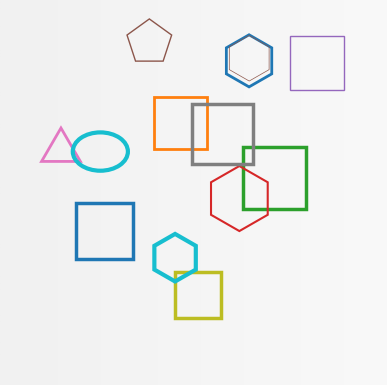[{"shape": "hexagon", "thickness": 2, "radius": 0.34, "center": [0.643, 0.842]}, {"shape": "square", "thickness": 2.5, "radius": 0.37, "center": [0.269, 0.399]}, {"shape": "square", "thickness": 2, "radius": 0.34, "center": [0.466, 0.679]}, {"shape": "square", "thickness": 2.5, "radius": 0.41, "center": [0.709, 0.538]}, {"shape": "hexagon", "thickness": 1.5, "radius": 0.42, "center": [0.618, 0.484]}, {"shape": "square", "thickness": 1, "radius": 0.35, "center": [0.819, 0.837]}, {"shape": "hexagon", "thickness": 0.5, "radius": 0.3, "center": [0.643, 0.849]}, {"shape": "pentagon", "thickness": 1, "radius": 0.3, "center": [0.385, 0.89]}, {"shape": "triangle", "thickness": 2, "radius": 0.29, "center": [0.157, 0.61]}, {"shape": "square", "thickness": 2.5, "radius": 0.39, "center": [0.574, 0.651]}, {"shape": "square", "thickness": 2.5, "radius": 0.3, "center": [0.511, 0.233]}, {"shape": "hexagon", "thickness": 3, "radius": 0.31, "center": [0.452, 0.331]}, {"shape": "oval", "thickness": 3, "radius": 0.36, "center": [0.259, 0.606]}]